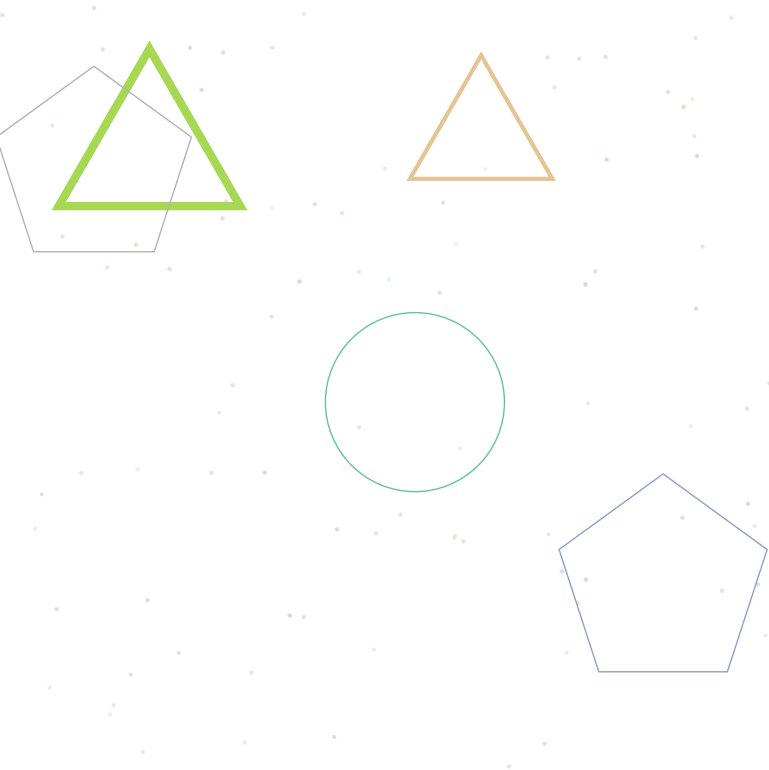[{"shape": "circle", "thickness": 0.5, "radius": 0.58, "center": [0.539, 0.478]}, {"shape": "pentagon", "thickness": 0.5, "radius": 0.71, "center": [0.861, 0.242]}, {"shape": "triangle", "thickness": 3, "radius": 0.68, "center": [0.194, 0.8]}, {"shape": "triangle", "thickness": 1.5, "radius": 0.53, "center": [0.625, 0.821]}, {"shape": "pentagon", "thickness": 0.5, "radius": 0.67, "center": [0.122, 0.781]}]